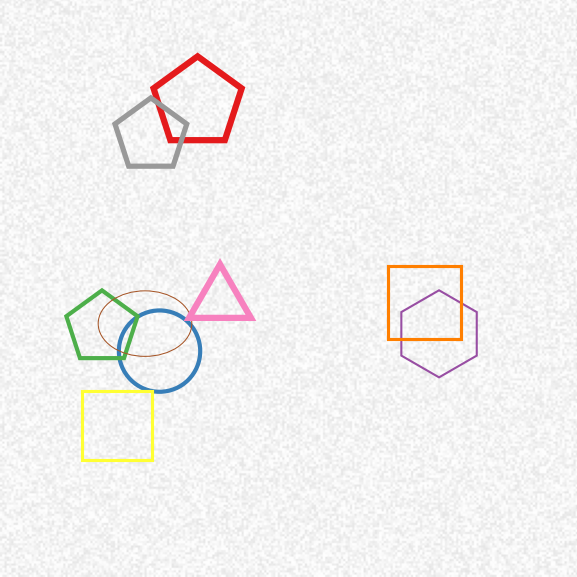[{"shape": "pentagon", "thickness": 3, "radius": 0.4, "center": [0.342, 0.821]}, {"shape": "circle", "thickness": 2, "radius": 0.35, "center": [0.276, 0.391]}, {"shape": "pentagon", "thickness": 2, "radius": 0.32, "center": [0.177, 0.431]}, {"shape": "hexagon", "thickness": 1, "radius": 0.38, "center": [0.76, 0.421]}, {"shape": "square", "thickness": 1.5, "radius": 0.31, "center": [0.734, 0.476]}, {"shape": "square", "thickness": 1.5, "radius": 0.3, "center": [0.203, 0.262]}, {"shape": "oval", "thickness": 0.5, "radius": 0.41, "center": [0.251, 0.439]}, {"shape": "triangle", "thickness": 3, "radius": 0.31, "center": [0.381, 0.48]}, {"shape": "pentagon", "thickness": 2.5, "radius": 0.33, "center": [0.261, 0.764]}]